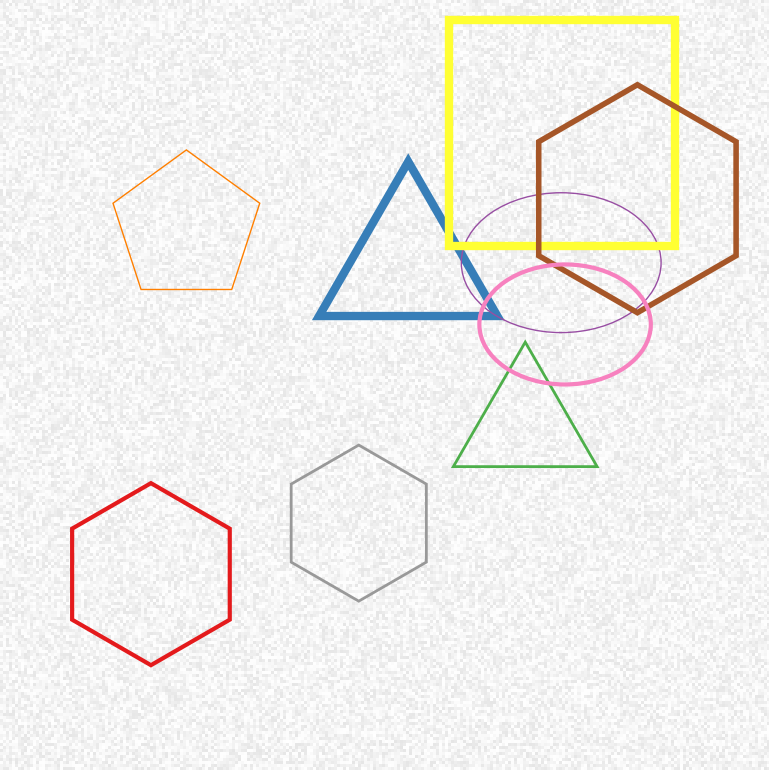[{"shape": "hexagon", "thickness": 1.5, "radius": 0.59, "center": [0.196, 0.254]}, {"shape": "triangle", "thickness": 3, "radius": 0.67, "center": [0.53, 0.656]}, {"shape": "triangle", "thickness": 1, "radius": 0.54, "center": [0.682, 0.448]}, {"shape": "oval", "thickness": 0.5, "radius": 0.65, "center": [0.729, 0.659]}, {"shape": "pentagon", "thickness": 0.5, "radius": 0.5, "center": [0.242, 0.705]}, {"shape": "square", "thickness": 3, "radius": 0.73, "center": [0.73, 0.828]}, {"shape": "hexagon", "thickness": 2, "radius": 0.74, "center": [0.828, 0.742]}, {"shape": "oval", "thickness": 1.5, "radius": 0.56, "center": [0.734, 0.579]}, {"shape": "hexagon", "thickness": 1, "radius": 0.51, "center": [0.466, 0.321]}]